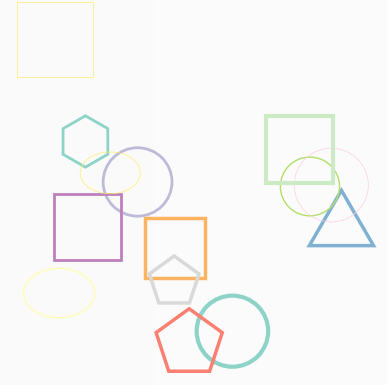[{"shape": "circle", "thickness": 3, "radius": 0.46, "center": [0.6, 0.14]}, {"shape": "hexagon", "thickness": 2, "radius": 0.33, "center": [0.22, 0.633]}, {"shape": "oval", "thickness": 1, "radius": 0.46, "center": [0.152, 0.239]}, {"shape": "circle", "thickness": 2, "radius": 0.44, "center": [0.355, 0.527]}, {"shape": "pentagon", "thickness": 2.5, "radius": 0.45, "center": [0.488, 0.108]}, {"shape": "triangle", "thickness": 2.5, "radius": 0.48, "center": [0.881, 0.41]}, {"shape": "square", "thickness": 2.5, "radius": 0.39, "center": [0.451, 0.356]}, {"shape": "circle", "thickness": 1, "radius": 0.38, "center": [0.8, 0.516]}, {"shape": "circle", "thickness": 0.5, "radius": 0.48, "center": [0.855, 0.519]}, {"shape": "pentagon", "thickness": 2.5, "radius": 0.34, "center": [0.449, 0.268]}, {"shape": "square", "thickness": 2, "radius": 0.43, "center": [0.226, 0.41]}, {"shape": "square", "thickness": 3, "radius": 0.44, "center": [0.773, 0.612]}, {"shape": "oval", "thickness": 0.5, "radius": 0.39, "center": [0.285, 0.551]}, {"shape": "square", "thickness": 0.5, "radius": 0.49, "center": [0.143, 0.897]}]